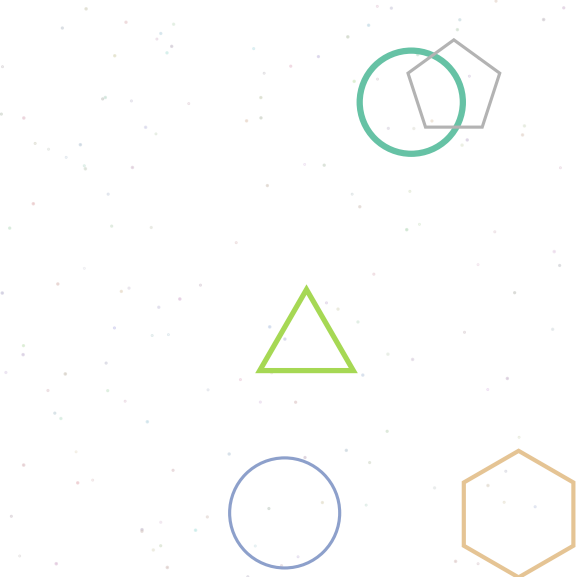[{"shape": "circle", "thickness": 3, "radius": 0.45, "center": [0.712, 0.822]}, {"shape": "circle", "thickness": 1.5, "radius": 0.48, "center": [0.493, 0.111]}, {"shape": "triangle", "thickness": 2.5, "radius": 0.47, "center": [0.531, 0.404]}, {"shape": "hexagon", "thickness": 2, "radius": 0.55, "center": [0.898, 0.109]}, {"shape": "pentagon", "thickness": 1.5, "radius": 0.42, "center": [0.786, 0.847]}]